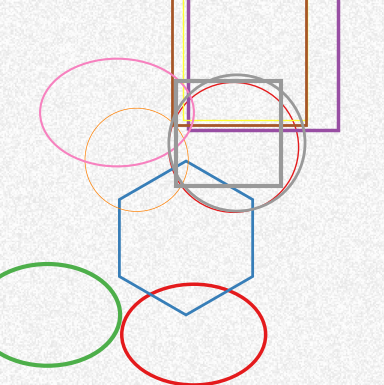[{"shape": "oval", "thickness": 2.5, "radius": 0.93, "center": [0.503, 0.131]}, {"shape": "circle", "thickness": 1, "radius": 0.84, "center": [0.607, 0.617]}, {"shape": "hexagon", "thickness": 2, "radius": 1.0, "center": [0.483, 0.382]}, {"shape": "oval", "thickness": 3, "radius": 0.94, "center": [0.123, 0.182]}, {"shape": "square", "thickness": 2.5, "radius": 0.98, "center": [0.683, 0.858]}, {"shape": "circle", "thickness": 0.5, "radius": 0.67, "center": [0.355, 0.585]}, {"shape": "square", "thickness": 1, "radius": 0.81, "center": [0.636, 0.849]}, {"shape": "square", "thickness": 2, "radius": 0.87, "center": [0.62, 0.849]}, {"shape": "oval", "thickness": 1.5, "radius": 1.0, "center": [0.304, 0.708]}, {"shape": "square", "thickness": 3, "radius": 0.68, "center": [0.593, 0.653]}, {"shape": "circle", "thickness": 2, "radius": 0.88, "center": [0.615, 0.629]}]